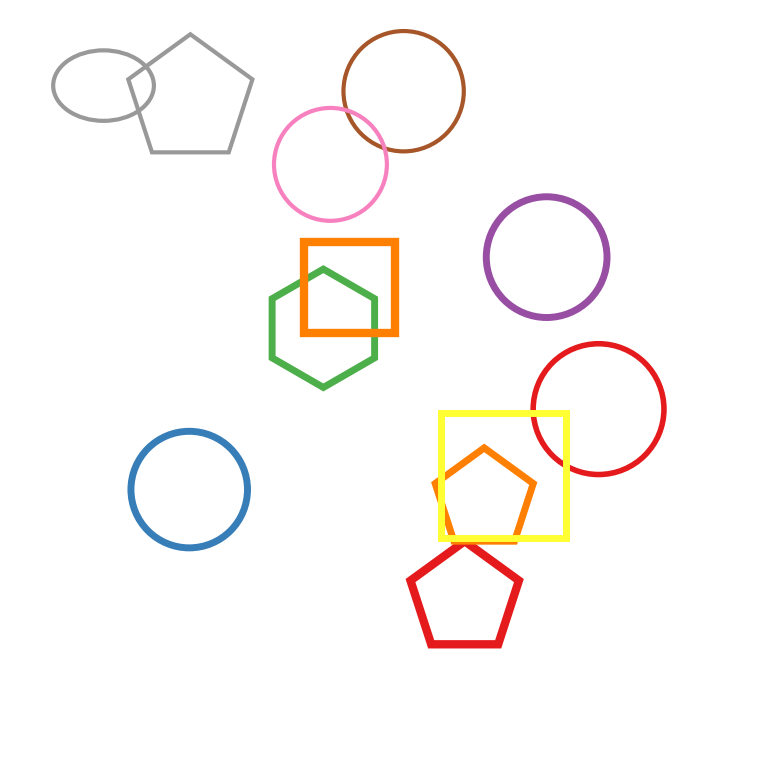[{"shape": "circle", "thickness": 2, "radius": 0.42, "center": [0.777, 0.469]}, {"shape": "pentagon", "thickness": 3, "radius": 0.37, "center": [0.603, 0.223]}, {"shape": "circle", "thickness": 2.5, "radius": 0.38, "center": [0.246, 0.364]}, {"shape": "hexagon", "thickness": 2.5, "radius": 0.38, "center": [0.42, 0.574]}, {"shape": "circle", "thickness": 2.5, "radius": 0.39, "center": [0.71, 0.666]}, {"shape": "pentagon", "thickness": 2.5, "radius": 0.33, "center": [0.629, 0.351]}, {"shape": "square", "thickness": 3, "radius": 0.3, "center": [0.454, 0.627]}, {"shape": "square", "thickness": 2.5, "radius": 0.41, "center": [0.654, 0.383]}, {"shape": "circle", "thickness": 1.5, "radius": 0.39, "center": [0.524, 0.882]}, {"shape": "circle", "thickness": 1.5, "radius": 0.37, "center": [0.429, 0.787]}, {"shape": "pentagon", "thickness": 1.5, "radius": 0.42, "center": [0.247, 0.871]}, {"shape": "oval", "thickness": 1.5, "radius": 0.33, "center": [0.134, 0.889]}]